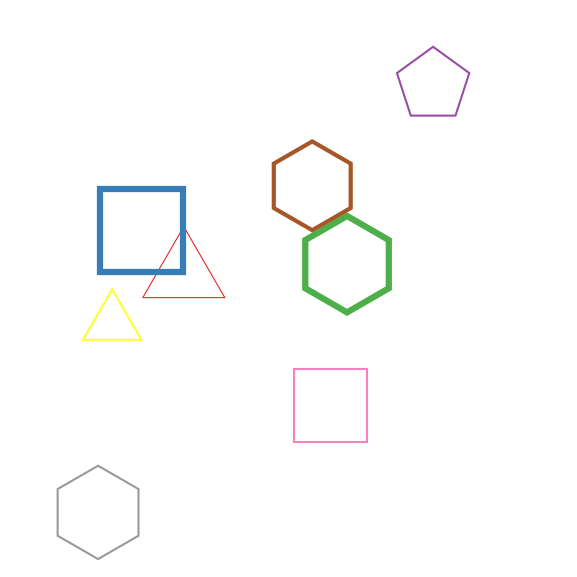[{"shape": "triangle", "thickness": 0.5, "radius": 0.41, "center": [0.318, 0.525]}, {"shape": "square", "thickness": 3, "radius": 0.36, "center": [0.245, 0.6]}, {"shape": "hexagon", "thickness": 3, "radius": 0.42, "center": [0.601, 0.542]}, {"shape": "pentagon", "thickness": 1, "radius": 0.33, "center": [0.75, 0.852]}, {"shape": "triangle", "thickness": 1, "radius": 0.29, "center": [0.194, 0.44]}, {"shape": "hexagon", "thickness": 2, "radius": 0.38, "center": [0.541, 0.677]}, {"shape": "square", "thickness": 1, "radius": 0.32, "center": [0.573, 0.297]}, {"shape": "hexagon", "thickness": 1, "radius": 0.4, "center": [0.17, 0.112]}]